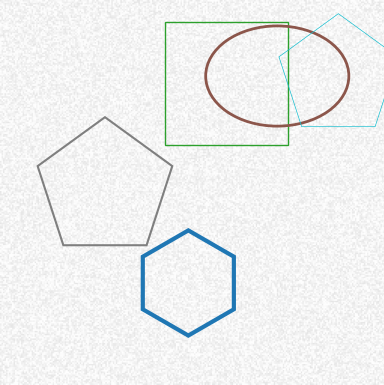[{"shape": "hexagon", "thickness": 3, "radius": 0.68, "center": [0.489, 0.265]}, {"shape": "square", "thickness": 1, "radius": 0.8, "center": [0.588, 0.784]}, {"shape": "oval", "thickness": 2, "radius": 0.93, "center": [0.72, 0.803]}, {"shape": "pentagon", "thickness": 1.5, "radius": 0.92, "center": [0.273, 0.512]}, {"shape": "pentagon", "thickness": 0.5, "radius": 0.81, "center": [0.879, 0.802]}]